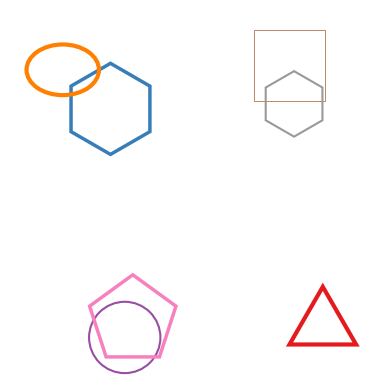[{"shape": "triangle", "thickness": 3, "radius": 0.5, "center": [0.838, 0.155]}, {"shape": "hexagon", "thickness": 2.5, "radius": 0.59, "center": [0.287, 0.717]}, {"shape": "circle", "thickness": 1.5, "radius": 0.46, "center": [0.324, 0.123]}, {"shape": "oval", "thickness": 3, "radius": 0.47, "center": [0.163, 0.819]}, {"shape": "square", "thickness": 0.5, "radius": 0.46, "center": [0.753, 0.829]}, {"shape": "pentagon", "thickness": 2.5, "radius": 0.59, "center": [0.345, 0.168]}, {"shape": "hexagon", "thickness": 1.5, "radius": 0.43, "center": [0.764, 0.73]}]